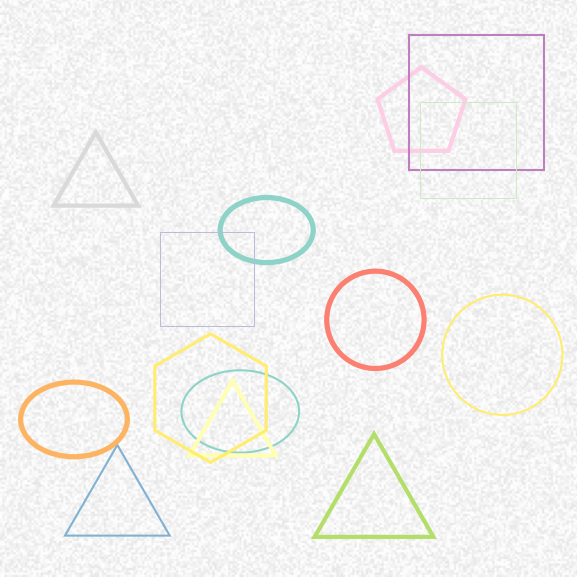[{"shape": "oval", "thickness": 2.5, "radius": 0.4, "center": [0.462, 0.601]}, {"shape": "oval", "thickness": 1, "radius": 0.51, "center": [0.416, 0.287]}, {"shape": "triangle", "thickness": 2, "radius": 0.43, "center": [0.403, 0.254]}, {"shape": "square", "thickness": 0.5, "radius": 0.41, "center": [0.359, 0.516]}, {"shape": "circle", "thickness": 2.5, "radius": 0.42, "center": [0.65, 0.445]}, {"shape": "triangle", "thickness": 1, "radius": 0.52, "center": [0.203, 0.124]}, {"shape": "oval", "thickness": 2.5, "radius": 0.46, "center": [0.128, 0.273]}, {"shape": "triangle", "thickness": 2, "radius": 0.59, "center": [0.648, 0.129]}, {"shape": "pentagon", "thickness": 2, "radius": 0.4, "center": [0.73, 0.803]}, {"shape": "triangle", "thickness": 2, "radius": 0.42, "center": [0.166, 0.685]}, {"shape": "square", "thickness": 1, "radius": 0.58, "center": [0.825, 0.821]}, {"shape": "square", "thickness": 0.5, "radius": 0.42, "center": [0.811, 0.74]}, {"shape": "circle", "thickness": 1, "radius": 0.52, "center": [0.87, 0.385]}, {"shape": "hexagon", "thickness": 1.5, "radius": 0.56, "center": [0.365, 0.31]}]